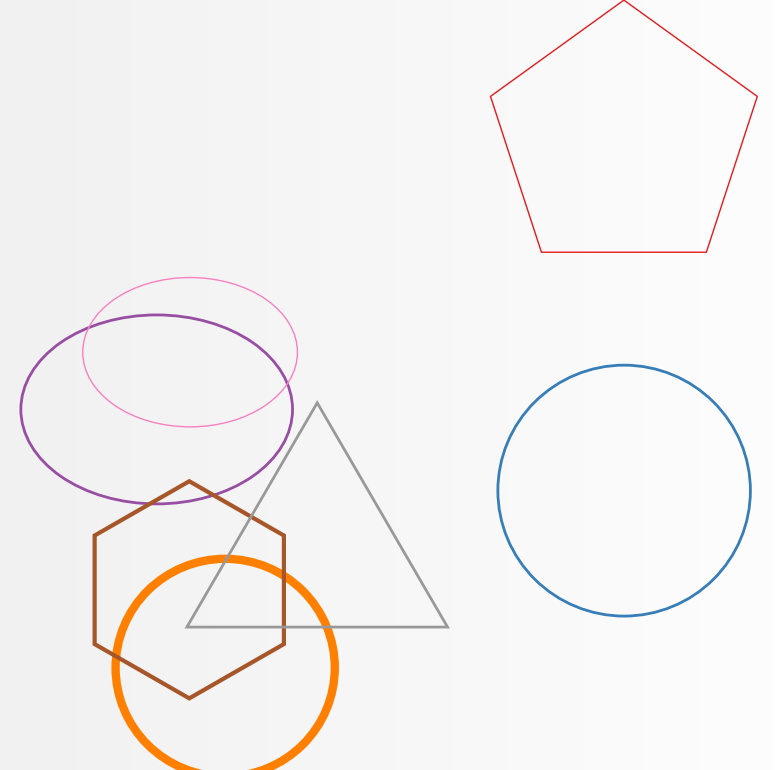[{"shape": "pentagon", "thickness": 0.5, "radius": 0.9, "center": [0.805, 0.819]}, {"shape": "circle", "thickness": 1, "radius": 0.81, "center": [0.805, 0.363]}, {"shape": "oval", "thickness": 1, "radius": 0.88, "center": [0.202, 0.468]}, {"shape": "circle", "thickness": 3, "radius": 0.71, "center": [0.291, 0.133]}, {"shape": "hexagon", "thickness": 1.5, "radius": 0.7, "center": [0.244, 0.234]}, {"shape": "oval", "thickness": 0.5, "radius": 0.69, "center": [0.245, 0.543]}, {"shape": "triangle", "thickness": 1, "radius": 0.97, "center": [0.409, 0.283]}]